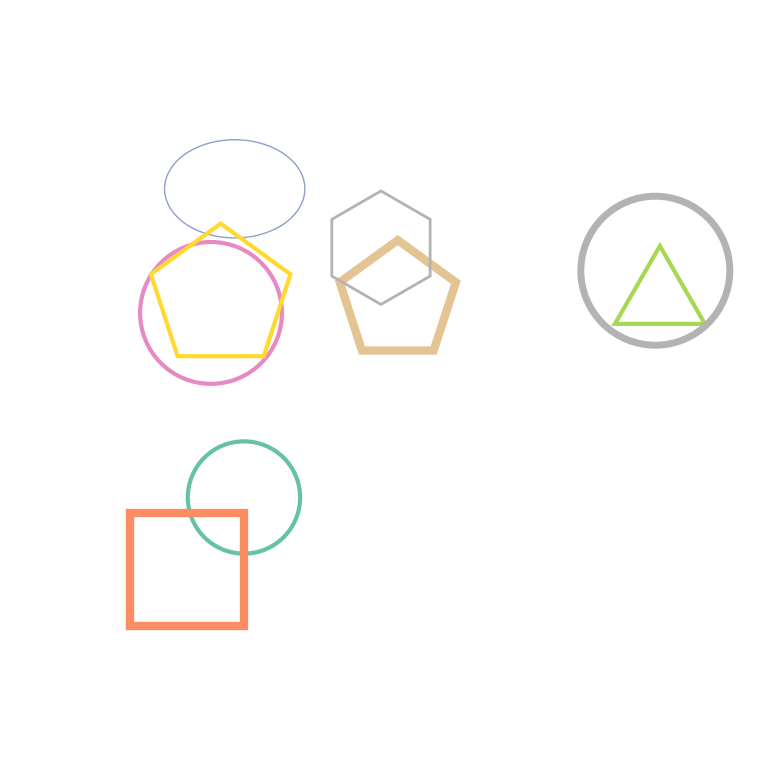[{"shape": "circle", "thickness": 1.5, "radius": 0.36, "center": [0.317, 0.354]}, {"shape": "square", "thickness": 3, "radius": 0.37, "center": [0.243, 0.26]}, {"shape": "oval", "thickness": 0.5, "radius": 0.46, "center": [0.305, 0.755]}, {"shape": "circle", "thickness": 1.5, "radius": 0.46, "center": [0.274, 0.594]}, {"shape": "triangle", "thickness": 1.5, "radius": 0.34, "center": [0.857, 0.613]}, {"shape": "pentagon", "thickness": 1.5, "radius": 0.48, "center": [0.287, 0.614]}, {"shape": "pentagon", "thickness": 3, "radius": 0.4, "center": [0.517, 0.609]}, {"shape": "circle", "thickness": 2.5, "radius": 0.48, "center": [0.851, 0.648]}, {"shape": "hexagon", "thickness": 1, "radius": 0.37, "center": [0.495, 0.678]}]